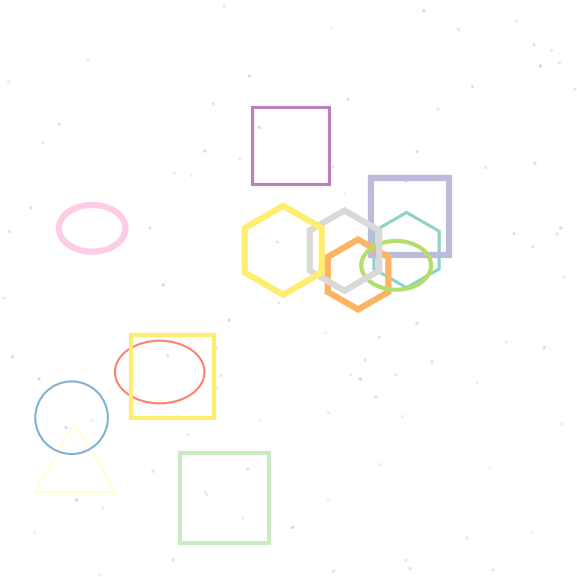[{"shape": "hexagon", "thickness": 1.5, "radius": 0.33, "center": [0.704, 0.566]}, {"shape": "triangle", "thickness": 0.5, "radius": 0.4, "center": [0.13, 0.187]}, {"shape": "square", "thickness": 3, "radius": 0.34, "center": [0.71, 0.624]}, {"shape": "oval", "thickness": 1, "radius": 0.39, "center": [0.277, 0.355]}, {"shape": "circle", "thickness": 1, "radius": 0.31, "center": [0.124, 0.276]}, {"shape": "hexagon", "thickness": 3, "radius": 0.3, "center": [0.62, 0.524]}, {"shape": "oval", "thickness": 2, "radius": 0.3, "center": [0.686, 0.54]}, {"shape": "oval", "thickness": 3, "radius": 0.29, "center": [0.16, 0.604]}, {"shape": "hexagon", "thickness": 3, "radius": 0.35, "center": [0.596, 0.565]}, {"shape": "square", "thickness": 1.5, "radius": 0.34, "center": [0.503, 0.747]}, {"shape": "square", "thickness": 2, "radius": 0.39, "center": [0.389, 0.137]}, {"shape": "square", "thickness": 2, "radius": 0.36, "center": [0.298, 0.347]}, {"shape": "hexagon", "thickness": 3, "radius": 0.38, "center": [0.49, 0.566]}]